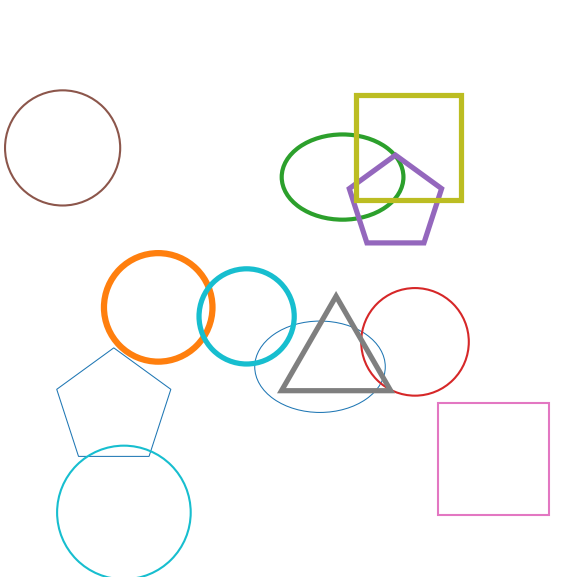[{"shape": "oval", "thickness": 0.5, "radius": 0.57, "center": [0.554, 0.364]}, {"shape": "pentagon", "thickness": 0.5, "radius": 0.52, "center": [0.197, 0.293]}, {"shape": "circle", "thickness": 3, "radius": 0.47, "center": [0.274, 0.467]}, {"shape": "oval", "thickness": 2, "radius": 0.53, "center": [0.593, 0.693]}, {"shape": "circle", "thickness": 1, "radius": 0.47, "center": [0.719, 0.407]}, {"shape": "pentagon", "thickness": 2.5, "radius": 0.42, "center": [0.685, 0.647]}, {"shape": "circle", "thickness": 1, "radius": 0.5, "center": [0.108, 0.743]}, {"shape": "square", "thickness": 1, "radius": 0.48, "center": [0.855, 0.204]}, {"shape": "triangle", "thickness": 2.5, "radius": 0.55, "center": [0.582, 0.377]}, {"shape": "square", "thickness": 2.5, "radius": 0.45, "center": [0.708, 0.744]}, {"shape": "circle", "thickness": 1, "radius": 0.58, "center": [0.215, 0.112]}, {"shape": "circle", "thickness": 2.5, "radius": 0.41, "center": [0.427, 0.451]}]